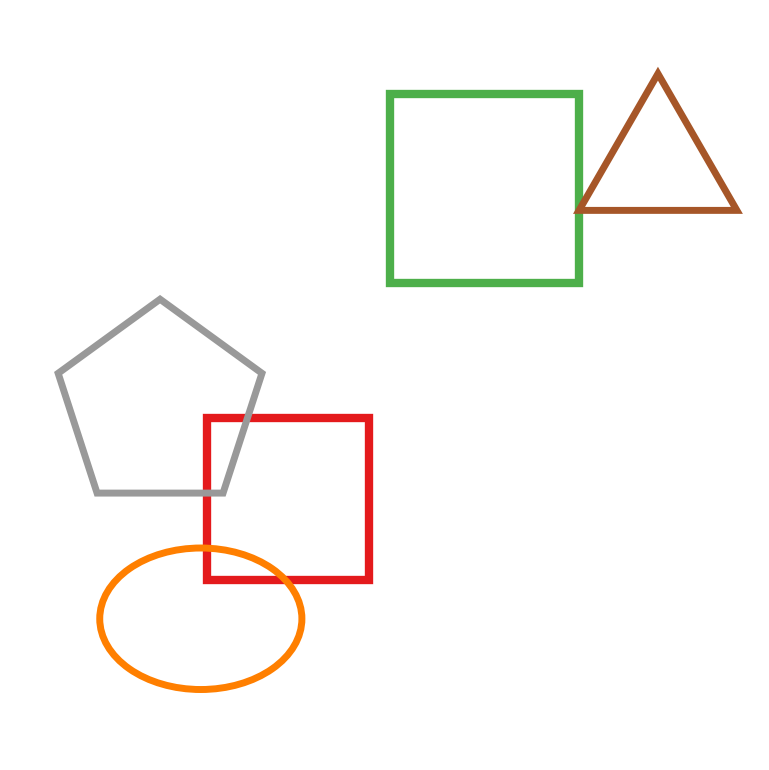[{"shape": "square", "thickness": 3, "radius": 0.53, "center": [0.374, 0.352]}, {"shape": "square", "thickness": 3, "radius": 0.61, "center": [0.63, 0.755]}, {"shape": "oval", "thickness": 2.5, "radius": 0.66, "center": [0.261, 0.196]}, {"shape": "triangle", "thickness": 2.5, "radius": 0.59, "center": [0.854, 0.786]}, {"shape": "pentagon", "thickness": 2.5, "radius": 0.7, "center": [0.208, 0.472]}]